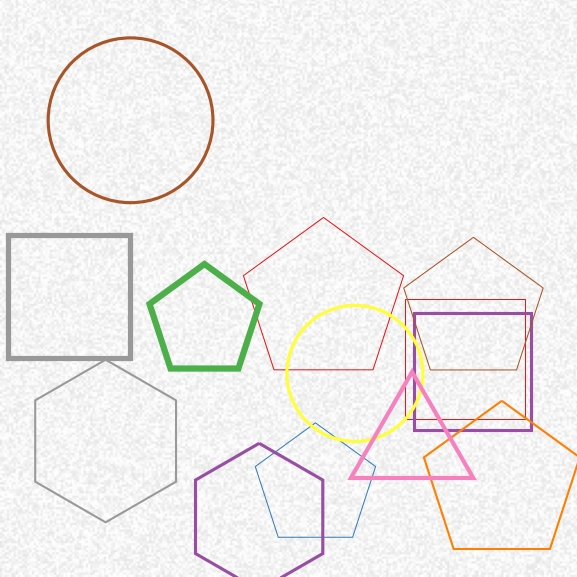[{"shape": "square", "thickness": 0.5, "radius": 0.52, "center": [0.805, 0.378]}, {"shape": "pentagon", "thickness": 0.5, "radius": 0.73, "center": [0.56, 0.477]}, {"shape": "pentagon", "thickness": 0.5, "radius": 0.55, "center": [0.546, 0.157]}, {"shape": "pentagon", "thickness": 3, "radius": 0.5, "center": [0.354, 0.442]}, {"shape": "hexagon", "thickness": 1.5, "radius": 0.64, "center": [0.449, 0.104]}, {"shape": "square", "thickness": 1.5, "radius": 0.51, "center": [0.818, 0.356]}, {"shape": "pentagon", "thickness": 1, "radius": 0.71, "center": [0.869, 0.163]}, {"shape": "circle", "thickness": 1.5, "radius": 0.59, "center": [0.615, 0.353]}, {"shape": "pentagon", "thickness": 0.5, "radius": 0.63, "center": [0.82, 0.461]}, {"shape": "circle", "thickness": 1.5, "radius": 0.71, "center": [0.226, 0.791]}, {"shape": "triangle", "thickness": 2, "radius": 0.61, "center": [0.714, 0.233]}, {"shape": "square", "thickness": 2.5, "radius": 0.53, "center": [0.12, 0.486]}, {"shape": "hexagon", "thickness": 1, "radius": 0.7, "center": [0.183, 0.235]}]